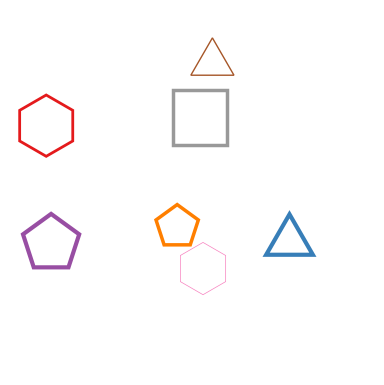[{"shape": "hexagon", "thickness": 2, "radius": 0.4, "center": [0.12, 0.674]}, {"shape": "triangle", "thickness": 3, "radius": 0.35, "center": [0.752, 0.373]}, {"shape": "pentagon", "thickness": 3, "radius": 0.38, "center": [0.133, 0.368]}, {"shape": "pentagon", "thickness": 2.5, "radius": 0.29, "center": [0.46, 0.411]}, {"shape": "triangle", "thickness": 1, "radius": 0.32, "center": [0.552, 0.837]}, {"shape": "hexagon", "thickness": 0.5, "radius": 0.34, "center": [0.527, 0.302]}, {"shape": "square", "thickness": 2.5, "radius": 0.35, "center": [0.519, 0.695]}]